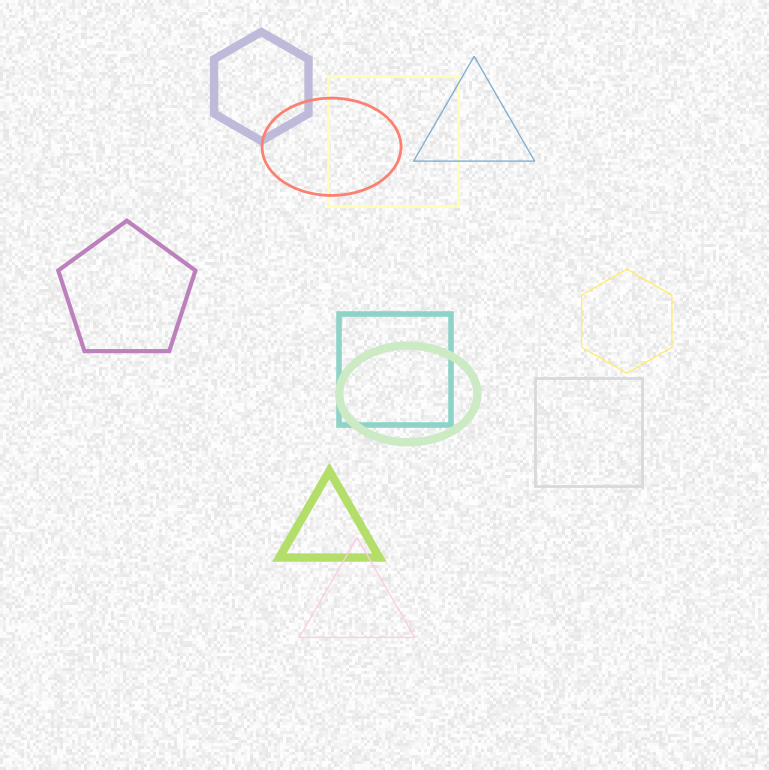[{"shape": "square", "thickness": 2, "radius": 0.36, "center": [0.513, 0.52]}, {"shape": "square", "thickness": 1, "radius": 0.42, "center": [0.511, 0.817]}, {"shape": "hexagon", "thickness": 3, "radius": 0.35, "center": [0.339, 0.888]}, {"shape": "oval", "thickness": 1, "radius": 0.45, "center": [0.431, 0.809]}, {"shape": "triangle", "thickness": 0.5, "radius": 0.45, "center": [0.616, 0.836]}, {"shape": "triangle", "thickness": 3, "radius": 0.37, "center": [0.428, 0.313]}, {"shape": "triangle", "thickness": 0.5, "radius": 0.43, "center": [0.464, 0.215]}, {"shape": "square", "thickness": 1, "radius": 0.35, "center": [0.764, 0.439]}, {"shape": "pentagon", "thickness": 1.5, "radius": 0.47, "center": [0.165, 0.62]}, {"shape": "oval", "thickness": 3, "radius": 0.45, "center": [0.53, 0.488]}, {"shape": "hexagon", "thickness": 0.5, "radius": 0.34, "center": [0.814, 0.583]}]